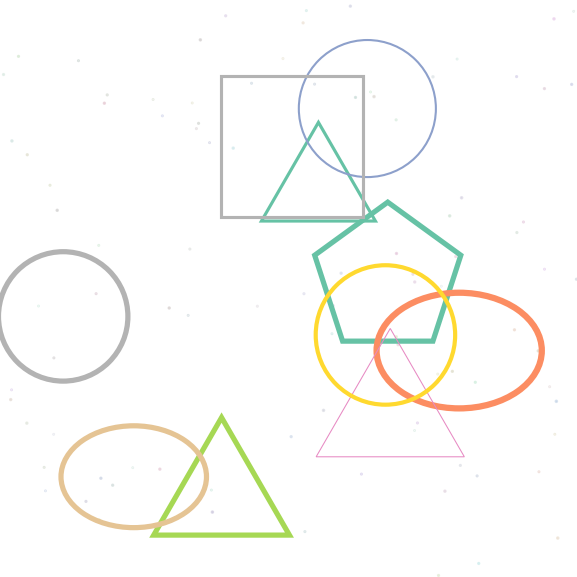[{"shape": "pentagon", "thickness": 2.5, "radius": 0.67, "center": [0.671, 0.516]}, {"shape": "triangle", "thickness": 1.5, "radius": 0.57, "center": [0.551, 0.673]}, {"shape": "oval", "thickness": 3, "radius": 0.72, "center": [0.795, 0.392]}, {"shape": "circle", "thickness": 1, "radius": 0.59, "center": [0.636, 0.811]}, {"shape": "triangle", "thickness": 0.5, "radius": 0.74, "center": [0.676, 0.282]}, {"shape": "triangle", "thickness": 2.5, "radius": 0.68, "center": [0.384, 0.14]}, {"shape": "circle", "thickness": 2, "radius": 0.6, "center": [0.667, 0.419]}, {"shape": "oval", "thickness": 2.5, "radius": 0.63, "center": [0.232, 0.174]}, {"shape": "circle", "thickness": 2.5, "radius": 0.56, "center": [0.109, 0.451]}, {"shape": "square", "thickness": 1.5, "radius": 0.61, "center": [0.505, 0.745]}]